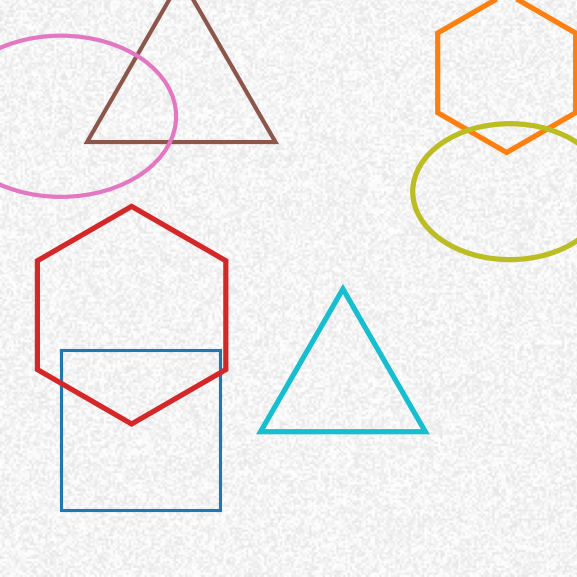[{"shape": "square", "thickness": 1.5, "radius": 0.69, "center": [0.243, 0.255]}, {"shape": "hexagon", "thickness": 2.5, "radius": 0.69, "center": [0.877, 0.873]}, {"shape": "hexagon", "thickness": 2.5, "radius": 0.94, "center": [0.228, 0.453]}, {"shape": "triangle", "thickness": 2, "radius": 0.94, "center": [0.314, 0.847]}, {"shape": "oval", "thickness": 2, "radius": 1.0, "center": [0.106, 0.798]}, {"shape": "oval", "thickness": 2.5, "radius": 0.84, "center": [0.883, 0.667]}, {"shape": "triangle", "thickness": 2.5, "radius": 0.82, "center": [0.594, 0.334]}]